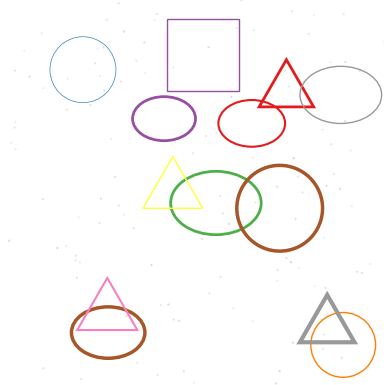[{"shape": "triangle", "thickness": 2, "radius": 0.41, "center": [0.744, 0.763]}, {"shape": "oval", "thickness": 1.5, "radius": 0.43, "center": [0.654, 0.68]}, {"shape": "circle", "thickness": 0.5, "radius": 0.43, "center": [0.215, 0.819]}, {"shape": "oval", "thickness": 2, "radius": 0.59, "center": [0.561, 0.473]}, {"shape": "oval", "thickness": 2, "radius": 0.41, "center": [0.426, 0.692]}, {"shape": "square", "thickness": 1, "radius": 0.47, "center": [0.527, 0.858]}, {"shape": "circle", "thickness": 1, "radius": 0.42, "center": [0.891, 0.104]}, {"shape": "triangle", "thickness": 1, "radius": 0.45, "center": [0.449, 0.504]}, {"shape": "circle", "thickness": 2.5, "radius": 0.56, "center": [0.726, 0.459]}, {"shape": "oval", "thickness": 2.5, "radius": 0.48, "center": [0.281, 0.136]}, {"shape": "triangle", "thickness": 1.5, "radius": 0.45, "center": [0.279, 0.188]}, {"shape": "oval", "thickness": 1, "radius": 0.53, "center": [0.885, 0.754]}, {"shape": "triangle", "thickness": 3, "radius": 0.41, "center": [0.85, 0.152]}]